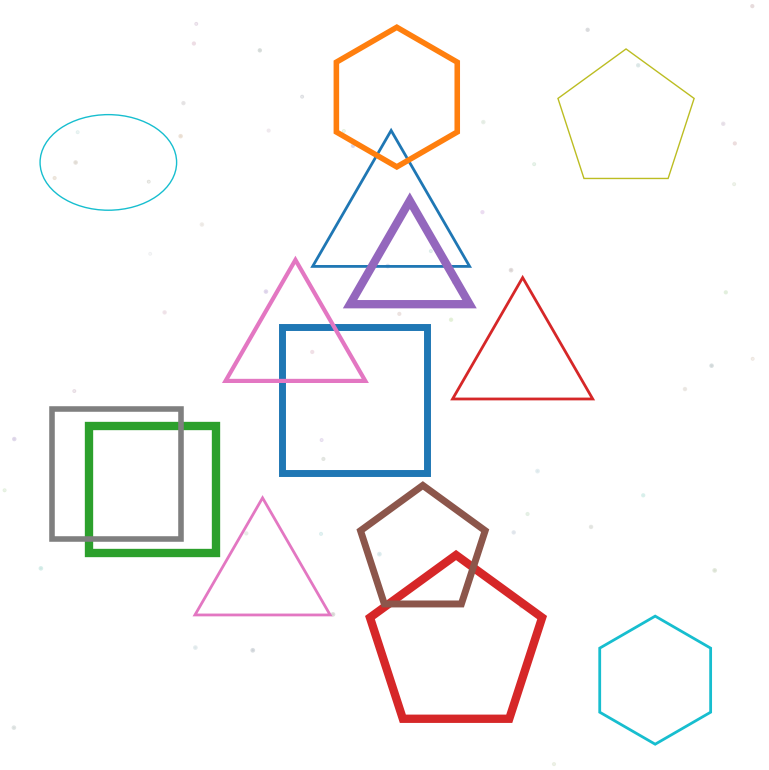[{"shape": "triangle", "thickness": 1, "radius": 0.59, "center": [0.508, 0.713]}, {"shape": "square", "thickness": 2.5, "radius": 0.47, "center": [0.46, 0.481]}, {"shape": "hexagon", "thickness": 2, "radius": 0.45, "center": [0.515, 0.874]}, {"shape": "square", "thickness": 3, "radius": 0.41, "center": [0.198, 0.364]}, {"shape": "triangle", "thickness": 1, "radius": 0.53, "center": [0.679, 0.534]}, {"shape": "pentagon", "thickness": 3, "radius": 0.59, "center": [0.592, 0.162]}, {"shape": "triangle", "thickness": 3, "radius": 0.45, "center": [0.532, 0.65]}, {"shape": "pentagon", "thickness": 2.5, "radius": 0.43, "center": [0.549, 0.284]}, {"shape": "triangle", "thickness": 1.5, "radius": 0.52, "center": [0.384, 0.558]}, {"shape": "triangle", "thickness": 1, "radius": 0.51, "center": [0.341, 0.252]}, {"shape": "square", "thickness": 2, "radius": 0.42, "center": [0.152, 0.384]}, {"shape": "pentagon", "thickness": 0.5, "radius": 0.46, "center": [0.813, 0.843]}, {"shape": "oval", "thickness": 0.5, "radius": 0.44, "center": [0.141, 0.789]}, {"shape": "hexagon", "thickness": 1, "radius": 0.42, "center": [0.851, 0.117]}]